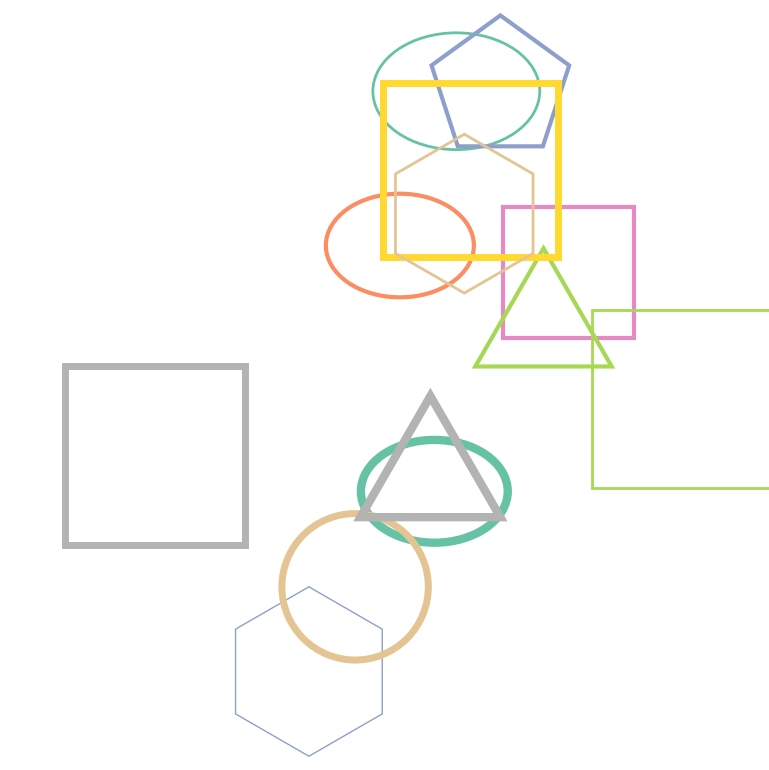[{"shape": "oval", "thickness": 3, "radius": 0.48, "center": [0.564, 0.362]}, {"shape": "oval", "thickness": 1, "radius": 0.54, "center": [0.593, 0.882]}, {"shape": "oval", "thickness": 1.5, "radius": 0.48, "center": [0.519, 0.681]}, {"shape": "hexagon", "thickness": 0.5, "radius": 0.55, "center": [0.401, 0.128]}, {"shape": "pentagon", "thickness": 1.5, "radius": 0.47, "center": [0.65, 0.886]}, {"shape": "square", "thickness": 1.5, "radius": 0.43, "center": [0.739, 0.646]}, {"shape": "triangle", "thickness": 1.5, "radius": 0.51, "center": [0.706, 0.575]}, {"shape": "square", "thickness": 1, "radius": 0.58, "center": [0.884, 0.481]}, {"shape": "square", "thickness": 2.5, "radius": 0.57, "center": [0.611, 0.779]}, {"shape": "circle", "thickness": 2.5, "radius": 0.48, "center": [0.461, 0.238]}, {"shape": "hexagon", "thickness": 1, "radius": 0.52, "center": [0.603, 0.723]}, {"shape": "square", "thickness": 2.5, "radius": 0.58, "center": [0.201, 0.409]}, {"shape": "triangle", "thickness": 3, "radius": 0.52, "center": [0.559, 0.381]}]